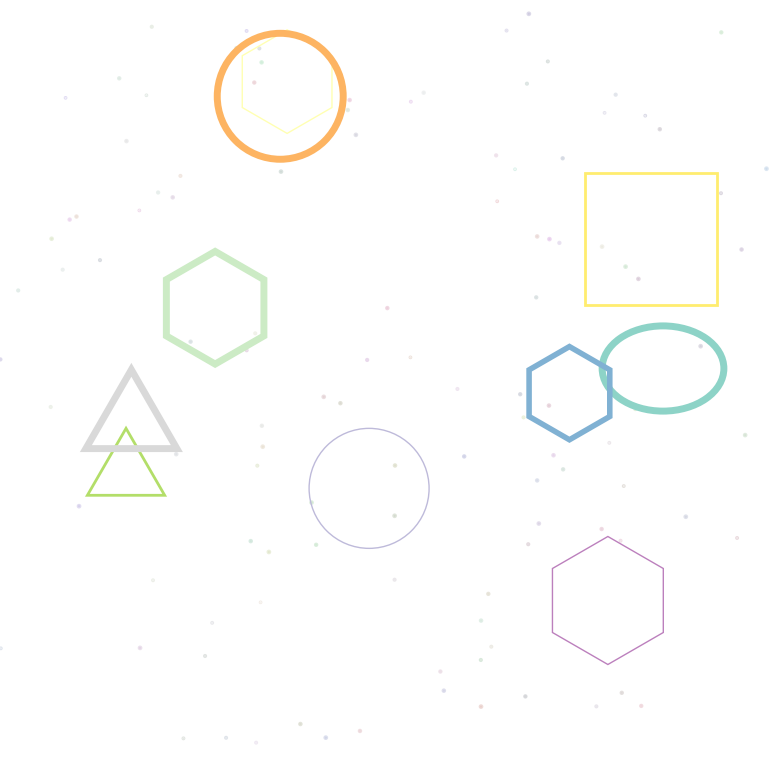[{"shape": "oval", "thickness": 2.5, "radius": 0.4, "center": [0.861, 0.521]}, {"shape": "hexagon", "thickness": 0.5, "radius": 0.34, "center": [0.373, 0.894]}, {"shape": "circle", "thickness": 0.5, "radius": 0.39, "center": [0.479, 0.366]}, {"shape": "hexagon", "thickness": 2, "radius": 0.3, "center": [0.74, 0.489]}, {"shape": "circle", "thickness": 2.5, "radius": 0.41, "center": [0.364, 0.875]}, {"shape": "triangle", "thickness": 1, "radius": 0.29, "center": [0.164, 0.386]}, {"shape": "triangle", "thickness": 2.5, "radius": 0.34, "center": [0.171, 0.452]}, {"shape": "hexagon", "thickness": 0.5, "radius": 0.42, "center": [0.789, 0.22]}, {"shape": "hexagon", "thickness": 2.5, "radius": 0.37, "center": [0.279, 0.6]}, {"shape": "square", "thickness": 1, "radius": 0.43, "center": [0.846, 0.689]}]